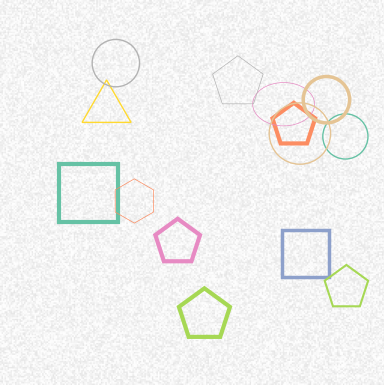[{"shape": "square", "thickness": 3, "radius": 0.38, "center": [0.229, 0.498]}, {"shape": "circle", "thickness": 1, "radius": 0.29, "center": [0.897, 0.646]}, {"shape": "pentagon", "thickness": 3, "radius": 0.29, "center": [0.763, 0.675]}, {"shape": "hexagon", "thickness": 0.5, "radius": 0.29, "center": [0.349, 0.478]}, {"shape": "square", "thickness": 2.5, "radius": 0.31, "center": [0.794, 0.342]}, {"shape": "pentagon", "thickness": 3, "radius": 0.31, "center": [0.461, 0.371]}, {"shape": "oval", "thickness": 0.5, "radius": 0.4, "center": [0.737, 0.729]}, {"shape": "pentagon", "thickness": 3, "radius": 0.35, "center": [0.531, 0.181]}, {"shape": "pentagon", "thickness": 1.5, "radius": 0.3, "center": [0.9, 0.252]}, {"shape": "triangle", "thickness": 1, "radius": 0.37, "center": [0.277, 0.719]}, {"shape": "circle", "thickness": 1, "radius": 0.4, "center": [0.779, 0.653]}, {"shape": "circle", "thickness": 2.5, "radius": 0.3, "center": [0.848, 0.741]}, {"shape": "pentagon", "thickness": 0.5, "radius": 0.35, "center": [0.618, 0.786]}, {"shape": "circle", "thickness": 1, "radius": 0.31, "center": [0.301, 0.836]}]